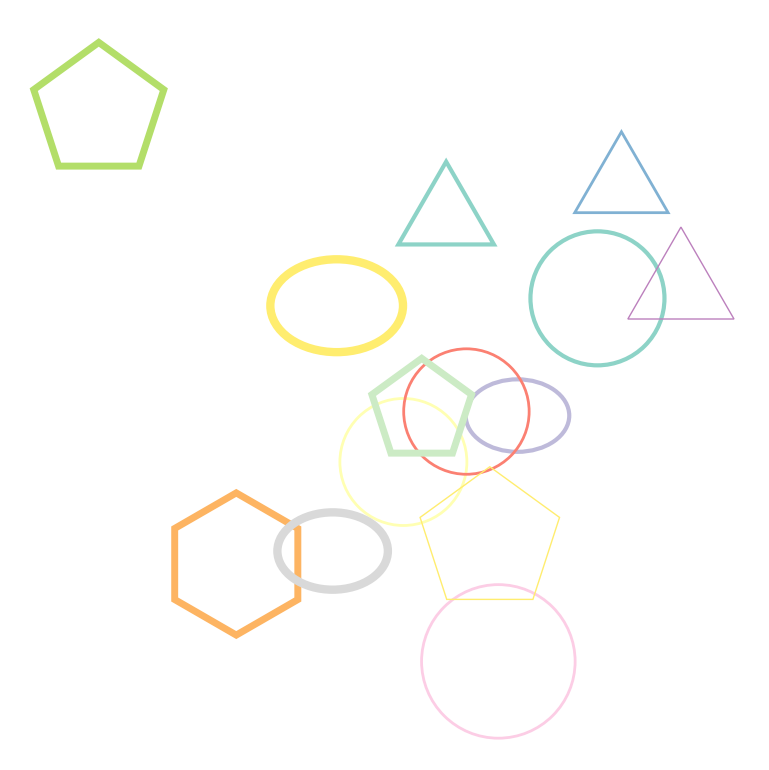[{"shape": "circle", "thickness": 1.5, "radius": 0.44, "center": [0.776, 0.613]}, {"shape": "triangle", "thickness": 1.5, "radius": 0.36, "center": [0.579, 0.718]}, {"shape": "circle", "thickness": 1, "radius": 0.41, "center": [0.524, 0.4]}, {"shape": "oval", "thickness": 1.5, "radius": 0.34, "center": [0.672, 0.46]}, {"shape": "circle", "thickness": 1, "radius": 0.41, "center": [0.606, 0.466]}, {"shape": "triangle", "thickness": 1, "radius": 0.35, "center": [0.807, 0.759]}, {"shape": "hexagon", "thickness": 2.5, "radius": 0.46, "center": [0.307, 0.268]}, {"shape": "pentagon", "thickness": 2.5, "radius": 0.44, "center": [0.128, 0.856]}, {"shape": "circle", "thickness": 1, "radius": 0.5, "center": [0.647, 0.141]}, {"shape": "oval", "thickness": 3, "radius": 0.36, "center": [0.432, 0.284]}, {"shape": "triangle", "thickness": 0.5, "radius": 0.4, "center": [0.884, 0.626]}, {"shape": "pentagon", "thickness": 2.5, "radius": 0.34, "center": [0.548, 0.467]}, {"shape": "pentagon", "thickness": 0.5, "radius": 0.48, "center": [0.636, 0.299]}, {"shape": "oval", "thickness": 3, "radius": 0.43, "center": [0.437, 0.603]}]